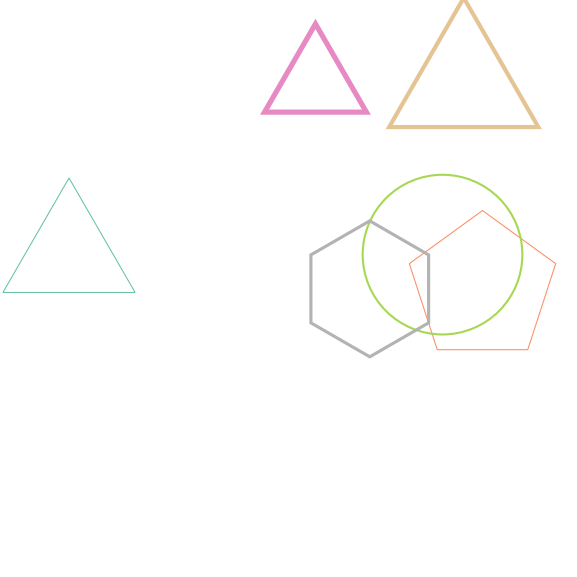[{"shape": "triangle", "thickness": 0.5, "radius": 0.66, "center": [0.12, 0.559]}, {"shape": "pentagon", "thickness": 0.5, "radius": 0.67, "center": [0.836, 0.501]}, {"shape": "triangle", "thickness": 2.5, "radius": 0.51, "center": [0.546, 0.856]}, {"shape": "circle", "thickness": 1, "radius": 0.69, "center": [0.766, 0.558]}, {"shape": "triangle", "thickness": 2, "radius": 0.75, "center": [0.803, 0.854]}, {"shape": "hexagon", "thickness": 1.5, "radius": 0.59, "center": [0.64, 0.499]}]